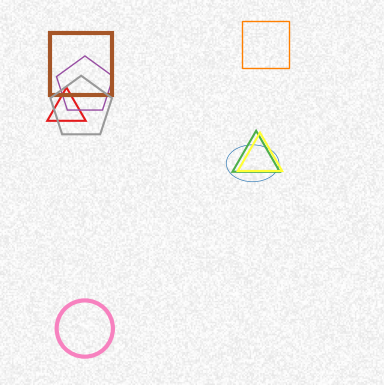[{"shape": "triangle", "thickness": 1.5, "radius": 0.29, "center": [0.173, 0.715]}, {"shape": "oval", "thickness": 0.5, "radius": 0.34, "center": [0.656, 0.576]}, {"shape": "triangle", "thickness": 1.5, "radius": 0.35, "center": [0.665, 0.589]}, {"shape": "pentagon", "thickness": 1, "radius": 0.39, "center": [0.221, 0.777]}, {"shape": "square", "thickness": 1, "radius": 0.31, "center": [0.689, 0.885]}, {"shape": "triangle", "thickness": 1.5, "radius": 0.33, "center": [0.675, 0.589]}, {"shape": "square", "thickness": 3, "radius": 0.41, "center": [0.211, 0.833]}, {"shape": "circle", "thickness": 3, "radius": 0.37, "center": [0.22, 0.147]}, {"shape": "pentagon", "thickness": 1.5, "radius": 0.42, "center": [0.211, 0.719]}]